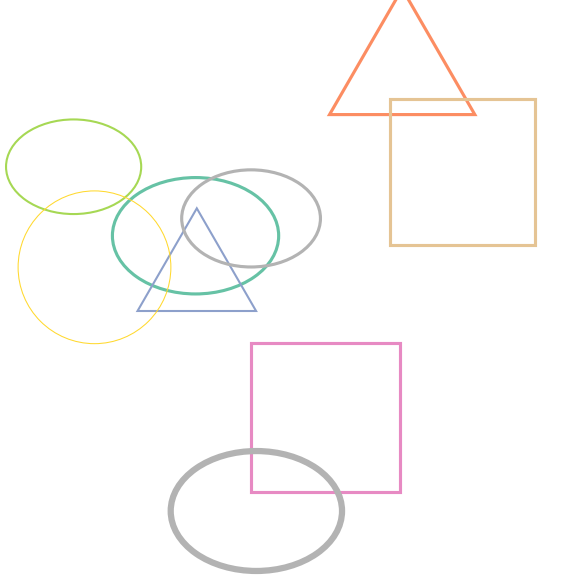[{"shape": "oval", "thickness": 1.5, "radius": 0.72, "center": [0.339, 0.591]}, {"shape": "triangle", "thickness": 1.5, "radius": 0.73, "center": [0.696, 0.873]}, {"shape": "triangle", "thickness": 1, "radius": 0.59, "center": [0.341, 0.52]}, {"shape": "square", "thickness": 1.5, "radius": 0.64, "center": [0.563, 0.277]}, {"shape": "oval", "thickness": 1, "radius": 0.59, "center": [0.127, 0.71]}, {"shape": "circle", "thickness": 0.5, "radius": 0.66, "center": [0.164, 0.536]}, {"shape": "square", "thickness": 1.5, "radius": 0.63, "center": [0.801, 0.701]}, {"shape": "oval", "thickness": 3, "radius": 0.74, "center": [0.444, 0.114]}, {"shape": "oval", "thickness": 1.5, "radius": 0.6, "center": [0.435, 0.621]}]